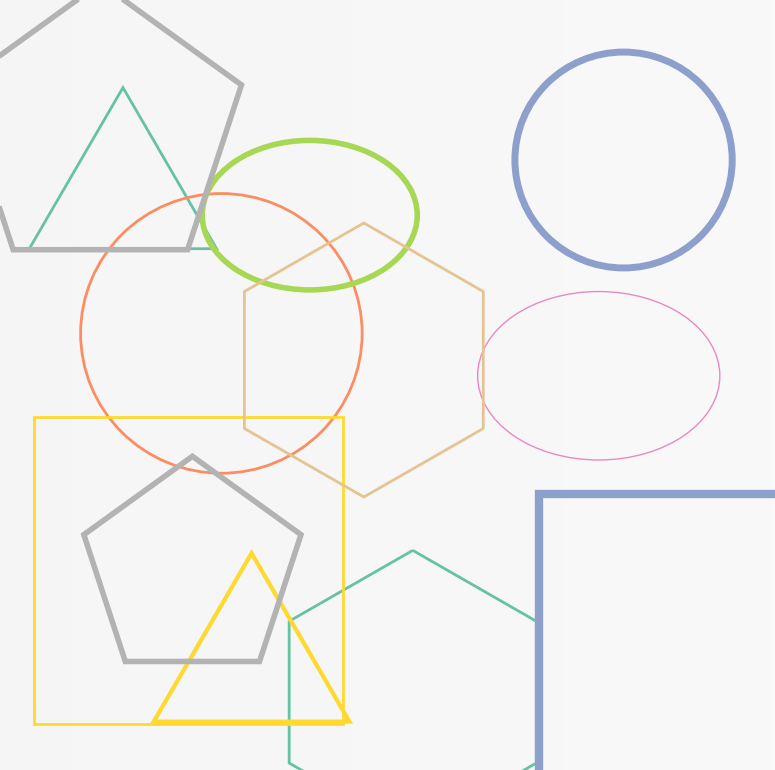[{"shape": "triangle", "thickness": 1, "radius": 0.7, "center": [0.159, 0.747]}, {"shape": "hexagon", "thickness": 1, "radius": 0.92, "center": [0.533, 0.101]}, {"shape": "circle", "thickness": 1, "radius": 0.91, "center": [0.286, 0.567]}, {"shape": "square", "thickness": 3, "radius": 0.92, "center": [0.881, 0.174]}, {"shape": "circle", "thickness": 2.5, "radius": 0.7, "center": [0.805, 0.792]}, {"shape": "oval", "thickness": 0.5, "radius": 0.78, "center": [0.773, 0.512]}, {"shape": "oval", "thickness": 2, "radius": 0.69, "center": [0.4, 0.721]}, {"shape": "triangle", "thickness": 1.5, "radius": 0.73, "center": [0.325, 0.136]}, {"shape": "square", "thickness": 1, "radius": 1.0, "center": [0.243, 0.259]}, {"shape": "hexagon", "thickness": 1, "radius": 0.89, "center": [0.469, 0.532]}, {"shape": "pentagon", "thickness": 2, "radius": 0.74, "center": [0.248, 0.26]}, {"shape": "pentagon", "thickness": 2, "radius": 0.96, "center": [0.13, 0.831]}]